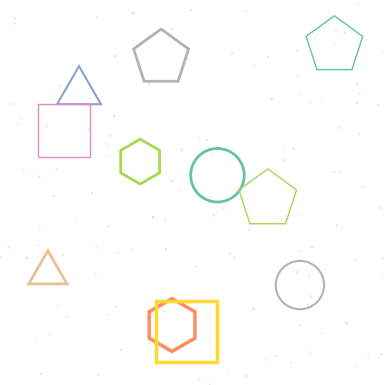[{"shape": "pentagon", "thickness": 1, "radius": 0.39, "center": [0.869, 0.882]}, {"shape": "circle", "thickness": 2, "radius": 0.35, "center": [0.565, 0.545]}, {"shape": "hexagon", "thickness": 2.5, "radius": 0.34, "center": [0.447, 0.156]}, {"shape": "triangle", "thickness": 1.5, "radius": 0.33, "center": [0.205, 0.762]}, {"shape": "square", "thickness": 1, "radius": 0.34, "center": [0.166, 0.661]}, {"shape": "pentagon", "thickness": 1, "radius": 0.39, "center": [0.695, 0.483]}, {"shape": "hexagon", "thickness": 2, "radius": 0.29, "center": [0.364, 0.58]}, {"shape": "square", "thickness": 2.5, "radius": 0.4, "center": [0.483, 0.14]}, {"shape": "triangle", "thickness": 2, "radius": 0.29, "center": [0.124, 0.291]}, {"shape": "pentagon", "thickness": 2, "radius": 0.37, "center": [0.418, 0.85]}, {"shape": "circle", "thickness": 1.5, "radius": 0.31, "center": [0.779, 0.26]}]